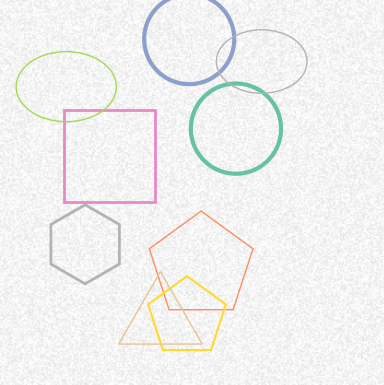[{"shape": "circle", "thickness": 3, "radius": 0.59, "center": [0.613, 0.666]}, {"shape": "pentagon", "thickness": 1, "radius": 0.71, "center": [0.522, 0.31]}, {"shape": "circle", "thickness": 3, "radius": 0.58, "center": [0.491, 0.898]}, {"shape": "square", "thickness": 2, "radius": 0.59, "center": [0.284, 0.594]}, {"shape": "oval", "thickness": 1, "radius": 0.65, "center": [0.172, 0.775]}, {"shape": "pentagon", "thickness": 1.5, "radius": 0.53, "center": [0.486, 0.176]}, {"shape": "triangle", "thickness": 1, "radius": 0.63, "center": [0.417, 0.169]}, {"shape": "oval", "thickness": 1, "radius": 0.59, "center": [0.68, 0.84]}, {"shape": "hexagon", "thickness": 2, "radius": 0.51, "center": [0.221, 0.366]}]